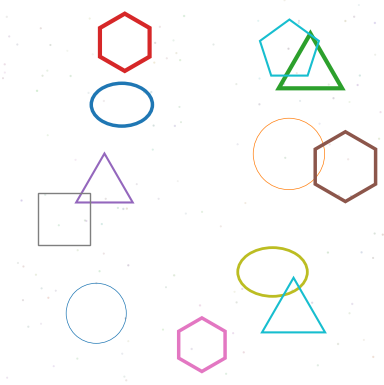[{"shape": "circle", "thickness": 0.5, "radius": 0.39, "center": [0.25, 0.186]}, {"shape": "oval", "thickness": 2.5, "radius": 0.4, "center": [0.317, 0.728]}, {"shape": "circle", "thickness": 0.5, "radius": 0.46, "center": [0.751, 0.6]}, {"shape": "triangle", "thickness": 3, "radius": 0.47, "center": [0.806, 0.818]}, {"shape": "hexagon", "thickness": 3, "radius": 0.37, "center": [0.324, 0.89]}, {"shape": "triangle", "thickness": 1.5, "radius": 0.42, "center": [0.271, 0.516]}, {"shape": "hexagon", "thickness": 2.5, "radius": 0.45, "center": [0.897, 0.567]}, {"shape": "hexagon", "thickness": 2.5, "radius": 0.35, "center": [0.524, 0.105]}, {"shape": "square", "thickness": 1, "radius": 0.34, "center": [0.166, 0.431]}, {"shape": "oval", "thickness": 2, "radius": 0.45, "center": [0.708, 0.294]}, {"shape": "pentagon", "thickness": 1.5, "radius": 0.4, "center": [0.752, 0.869]}, {"shape": "triangle", "thickness": 1.5, "radius": 0.47, "center": [0.762, 0.184]}]